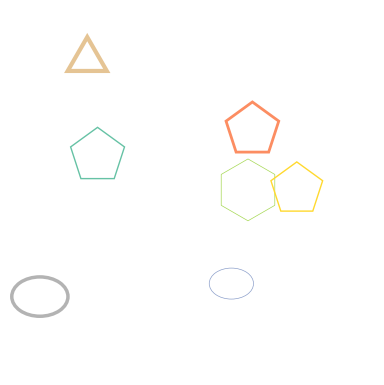[{"shape": "pentagon", "thickness": 1, "radius": 0.37, "center": [0.253, 0.596]}, {"shape": "pentagon", "thickness": 2, "radius": 0.36, "center": [0.656, 0.663]}, {"shape": "oval", "thickness": 0.5, "radius": 0.29, "center": [0.601, 0.263]}, {"shape": "hexagon", "thickness": 0.5, "radius": 0.4, "center": [0.644, 0.507]}, {"shape": "pentagon", "thickness": 1, "radius": 0.35, "center": [0.771, 0.509]}, {"shape": "triangle", "thickness": 3, "radius": 0.29, "center": [0.227, 0.845]}, {"shape": "oval", "thickness": 2.5, "radius": 0.36, "center": [0.104, 0.23]}]